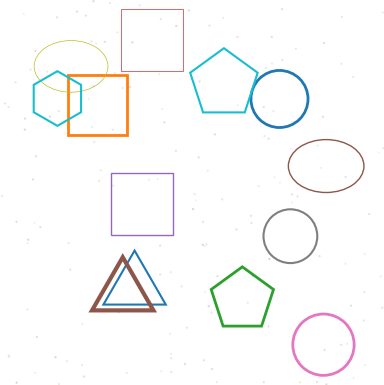[{"shape": "circle", "thickness": 2, "radius": 0.37, "center": [0.726, 0.743]}, {"shape": "triangle", "thickness": 1.5, "radius": 0.47, "center": [0.35, 0.256]}, {"shape": "square", "thickness": 2, "radius": 0.39, "center": [0.253, 0.728]}, {"shape": "pentagon", "thickness": 2, "radius": 0.43, "center": [0.629, 0.222]}, {"shape": "square", "thickness": 0.5, "radius": 0.4, "center": [0.395, 0.897]}, {"shape": "square", "thickness": 1, "radius": 0.4, "center": [0.369, 0.47]}, {"shape": "triangle", "thickness": 3, "radius": 0.46, "center": [0.319, 0.24]}, {"shape": "oval", "thickness": 1, "radius": 0.49, "center": [0.847, 0.569]}, {"shape": "circle", "thickness": 2, "radius": 0.4, "center": [0.84, 0.105]}, {"shape": "circle", "thickness": 1.5, "radius": 0.35, "center": [0.754, 0.386]}, {"shape": "oval", "thickness": 0.5, "radius": 0.48, "center": [0.185, 0.828]}, {"shape": "hexagon", "thickness": 1.5, "radius": 0.36, "center": [0.149, 0.744]}, {"shape": "pentagon", "thickness": 1.5, "radius": 0.46, "center": [0.582, 0.783]}]